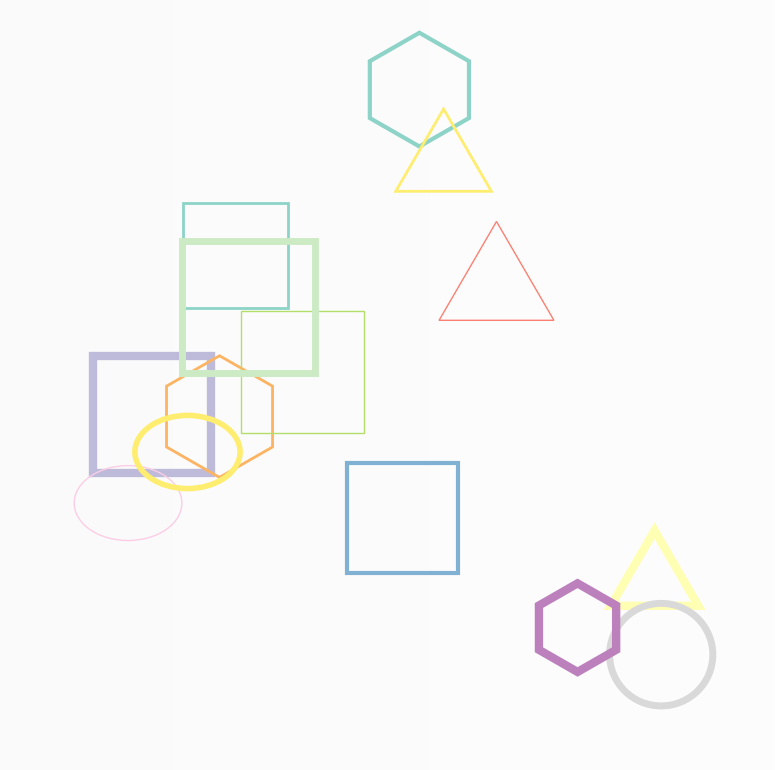[{"shape": "hexagon", "thickness": 1.5, "radius": 0.37, "center": [0.541, 0.884]}, {"shape": "square", "thickness": 1, "radius": 0.34, "center": [0.304, 0.668]}, {"shape": "triangle", "thickness": 3, "radius": 0.33, "center": [0.845, 0.246]}, {"shape": "square", "thickness": 3, "radius": 0.38, "center": [0.196, 0.461]}, {"shape": "triangle", "thickness": 0.5, "radius": 0.43, "center": [0.641, 0.627]}, {"shape": "square", "thickness": 1.5, "radius": 0.36, "center": [0.52, 0.327]}, {"shape": "hexagon", "thickness": 1, "radius": 0.39, "center": [0.283, 0.459]}, {"shape": "square", "thickness": 0.5, "radius": 0.4, "center": [0.391, 0.517]}, {"shape": "oval", "thickness": 0.5, "radius": 0.35, "center": [0.165, 0.347]}, {"shape": "circle", "thickness": 2.5, "radius": 0.33, "center": [0.853, 0.15]}, {"shape": "hexagon", "thickness": 3, "radius": 0.29, "center": [0.745, 0.185]}, {"shape": "square", "thickness": 2.5, "radius": 0.43, "center": [0.32, 0.601]}, {"shape": "oval", "thickness": 2, "radius": 0.34, "center": [0.242, 0.413]}, {"shape": "triangle", "thickness": 1, "radius": 0.36, "center": [0.572, 0.787]}]